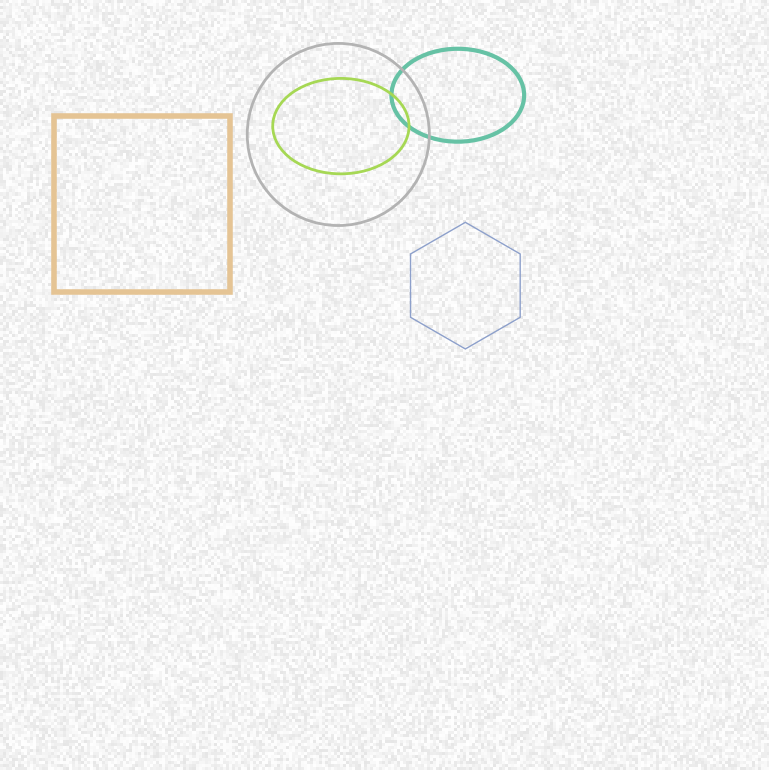[{"shape": "oval", "thickness": 1.5, "radius": 0.43, "center": [0.595, 0.876]}, {"shape": "hexagon", "thickness": 0.5, "radius": 0.41, "center": [0.604, 0.629]}, {"shape": "oval", "thickness": 1, "radius": 0.44, "center": [0.443, 0.836]}, {"shape": "square", "thickness": 2, "radius": 0.57, "center": [0.185, 0.735]}, {"shape": "circle", "thickness": 1, "radius": 0.59, "center": [0.439, 0.825]}]